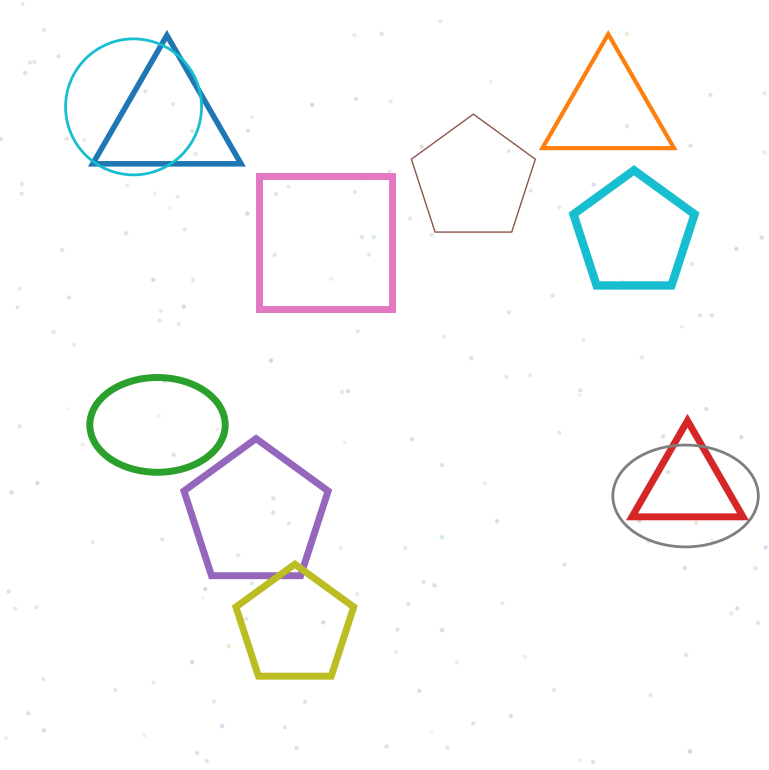[{"shape": "triangle", "thickness": 2, "radius": 0.56, "center": [0.217, 0.843]}, {"shape": "triangle", "thickness": 1.5, "radius": 0.49, "center": [0.79, 0.857]}, {"shape": "oval", "thickness": 2.5, "radius": 0.44, "center": [0.205, 0.448]}, {"shape": "triangle", "thickness": 2.5, "radius": 0.42, "center": [0.893, 0.37]}, {"shape": "pentagon", "thickness": 2.5, "radius": 0.49, "center": [0.333, 0.332]}, {"shape": "pentagon", "thickness": 0.5, "radius": 0.42, "center": [0.615, 0.767]}, {"shape": "square", "thickness": 2.5, "radius": 0.43, "center": [0.422, 0.685]}, {"shape": "oval", "thickness": 1, "radius": 0.47, "center": [0.89, 0.356]}, {"shape": "pentagon", "thickness": 2.5, "radius": 0.4, "center": [0.383, 0.187]}, {"shape": "circle", "thickness": 1, "radius": 0.44, "center": [0.173, 0.861]}, {"shape": "pentagon", "thickness": 3, "radius": 0.41, "center": [0.823, 0.696]}]